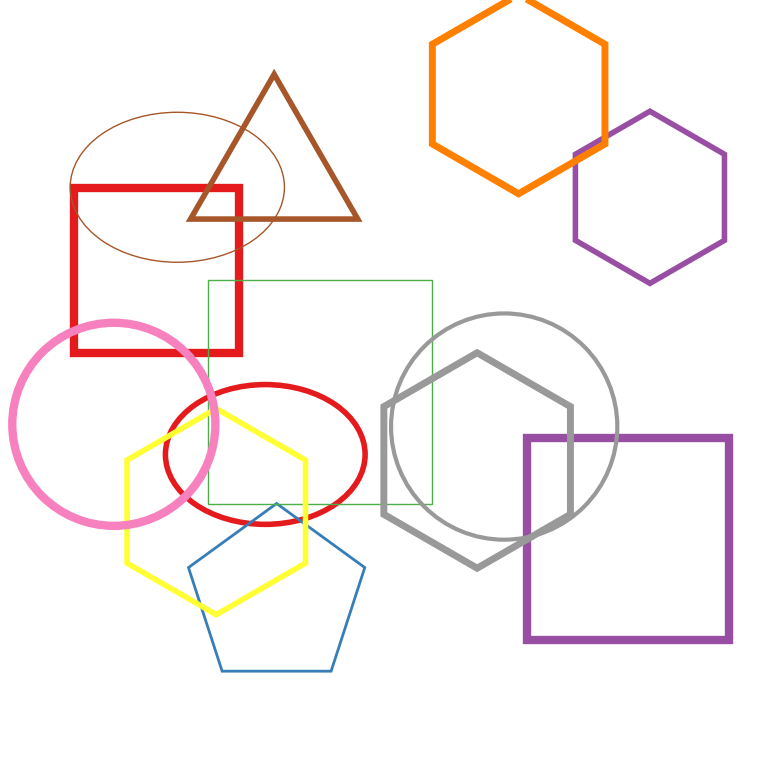[{"shape": "oval", "thickness": 2, "radius": 0.65, "center": [0.344, 0.41]}, {"shape": "square", "thickness": 3, "radius": 0.54, "center": [0.204, 0.649]}, {"shape": "pentagon", "thickness": 1, "radius": 0.6, "center": [0.359, 0.226]}, {"shape": "square", "thickness": 0.5, "radius": 0.73, "center": [0.415, 0.491]}, {"shape": "hexagon", "thickness": 2, "radius": 0.56, "center": [0.844, 0.744]}, {"shape": "square", "thickness": 3, "radius": 0.66, "center": [0.816, 0.3]}, {"shape": "hexagon", "thickness": 2.5, "radius": 0.65, "center": [0.674, 0.878]}, {"shape": "hexagon", "thickness": 2, "radius": 0.67, "center": [0.281, 0.336]}, {"shape": "triangle", "thickness": 2, "radius": 0.63, "center": [0.356, 0.778]}, {"shape": "oval", "thickness": 0.5, "radius": 0.7, "center": [0.23, 0.757]}, {"shape": "circle", "thickness": 3, "radius": 0.66, "center": [0.148, 0.449]}, {"shape": "circle", "thickness": 1.5, "radius": 0.73, "center": [0.655, 0.446]}, {"shape": "hexagon", "thickness": 2.5, "radius": 0.7, "center": [0.62, 0.402]}]